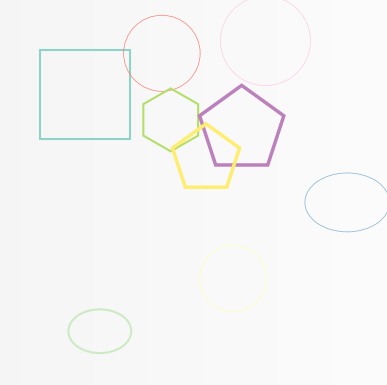[{"shape": "square", "thickness": 1.5, "radius": 0.58, "center": [0.22, 0.755]}, {"shape": "circle", "thickness": 0.5, "radius": 0.43, "center": [0.601, 0.276]}, {"shape": "circle", "thickness": 0.5, "radius": 0.49, "center": [0.418, 0.862]}, {"shape": "oval", "thickness": 0.5, "radius": 0.55, "center": [0.896, 0.474]}, {"shape": "hexagon", "thickness": 1.5, "radius": 0.41, "center": [0.441, 0.689]}, {"shape": "circle", "thickness": 0.5, "radius": 0.58, "center": [0.685, 0.894]}, {"shape": "pentagon", "thickness": 2.5, "radius": 0.57, "center": [0.624, 0.664]}, {"shape": "oval", "thickness": 1.5, "radius": 0.41, "center": [0.258, 0.14]}, {"shape": "pentagon", "thickness": 2.5, "radius": 0.45, "center": [0.532, 0.587]}]